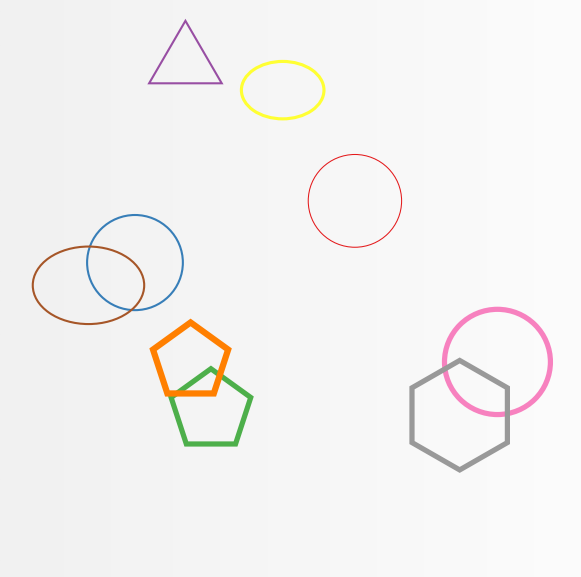[{"shape": "circle", "thickness": 0.5, "radius": 0.4, "center": [0.611, 0.651]}, {"shape": "circle", "thickness": 1, "radius": 0.41, "center": [0.232, 0.544]}, {"shape": "pentagon", "thickness": 2.5, "radius": 0.36, "center": [0.363, 0.289]}, {"shape": "triangle", "thickness": 1, "radius": 0.36, "center": [0.319, 0.891]}, {"shape": "pentagon", "thickness": 3, "radius": 0.34, "center": [0.328, 0.373]}, {"shape": "oval", "thickness": 1.5, "radius": 0.36, "center": [0.486, 0.843]}, {"shape": "oval", "thickness": 1, "radius": 0.48, "center": [0.152, 0.505]}, {"shape": "circle", "thickness": 2.5, "radius": 0.46, "center": [0.856, 0.372]}, {"shape": "hexagon", "thickness": 2.5, "radius": 0.47, "center": [0.791, 0.28]}]